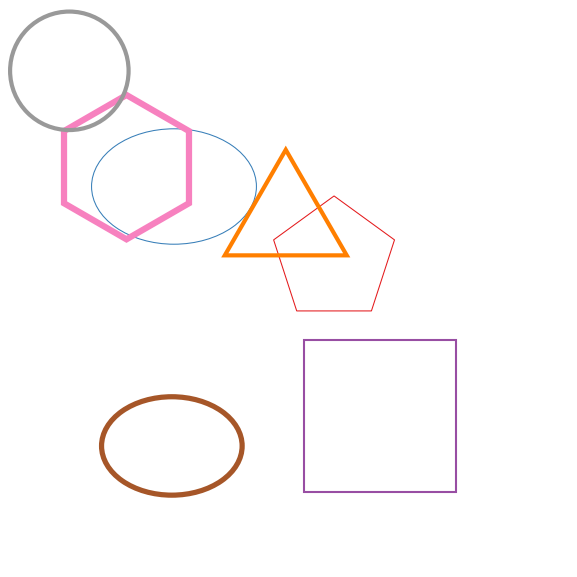[{"shape": "pentagon", "thickness": 0.5, "radius": 0.55, "center": [0.578, 0.55]}, {"shape": "oval", "thickness": 0.5, "radius": 0.71, "center": [0.301, 0.676]}, {"shape": "square", "thickness": 1, "radius": 0.66, "center": [0.658, 0.279]}, {"shape": "triangle", "thickness": 2, "radius": 0.61, "center": [0.495, 0.618]}, {"shape": "oval", "thickness": 2.5, "radius": 0.61, "center": [0.298, 0.227]}, {"shape": "hexagon", "thickness": 3, "radius": 0.62, "center": [0.219, 0.71]}, {"shape": "circle", "thickness": 2, "radius": 0.51, "center": [0.12, 0.877]}]